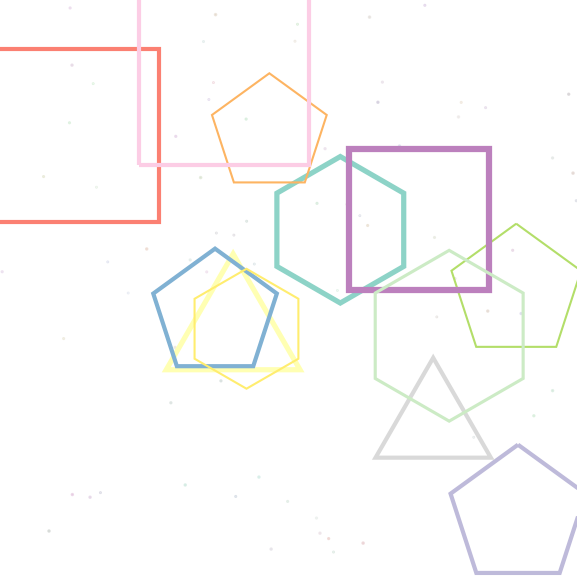[{"shape": "hexagon", "thickness": 2.5, "radius": 0.63, "center": [0.589, 0.601]}, {"shape": "triangle", "thickness": 2.5, "radius": 0.67, "center": [0.404, 0.426]}, {"shape": "pentagon", "thickness": 2, "radius": 0.61, "center": [0.897, 0.106]}, {"shape": "square", "thickness": 2, "radius": 0.75, "center": [0.125, 0.765]}, {"shape": "pentagon", "thickness": 2, "radius": 0.56, "center": [0.372, 0.456]}, {"shape": "pentagon", "thickness": 1, "radius": 0.52, "center": [0.466, 0.768]}, {"shape": "pentagon", "thickness": 1, "radius": 0.59, "center": [0.894, 0.494]}, {"shape": "square", "thickness": 2, "radius": 0.74, "center": [0.388, 0.861]}, {"shape": "triangle", "thickness": 2, "radius": 0.58, "center": [0.75, 0.264]}, {"shape": "square", "thickness": 3, "radius": 0.61, "center": [0.726, 0.618]}, {"shape": "hexagon", "thickness": 1.5, "radius": 0.74, "center": [0.778, 0.418]}, {"shape": "hexagon", "thickness": 1, "radius": 0.52, "center": [0.427, 0.43]}]